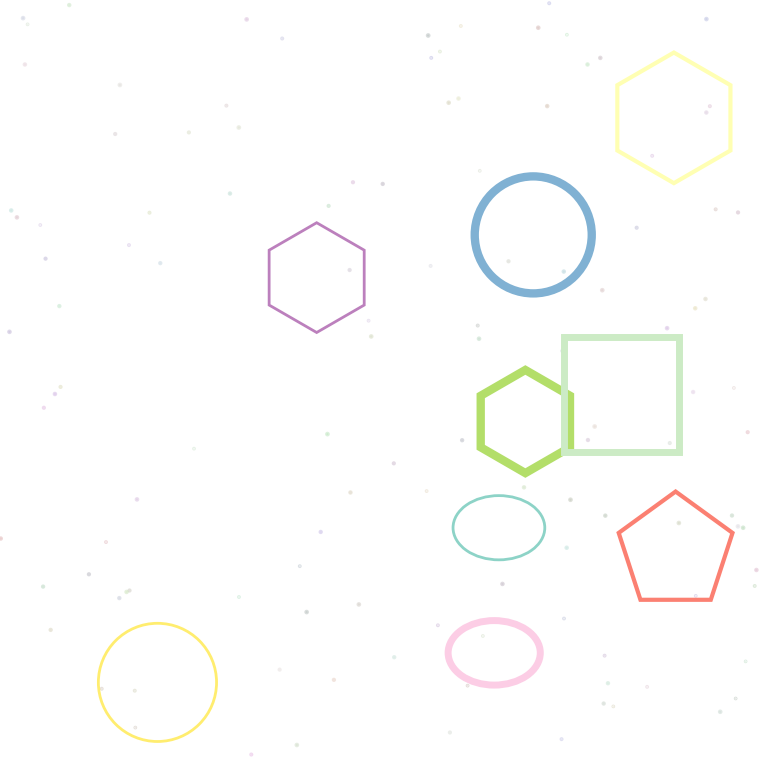[{"shape": "oval", "thickness": 1, "radius": 0.3, "center": [0.648, 0.315]}, {"shape": "hexagon", "thickness": 1.5, "radius": 0.42, "center": [0.875, 0.847]}, {"shape": "pentagon", "thickness": 1.5, "radius": 0.39, "center": [0.877, 0.284]}, {"shape": "circle", "thickness": 3, "radius": 0.38, "center": [0.693, 0.695]}, {"shape": "hexagon", "thickness": 3, "radius": 0.33, "center": [0.682, 0.453]}, {"shape": "oval", "thickness": 2.5, "radius": 0.3, "center": [0.642, 0.152]}, {"shape": "hexagon", "thickness": 1, "radius": 0.36, "center": [0.411, 0.639]}, {"shape": "square", "thickness": 2.5, "radius": 0.37, "center": [0.807, 0.488]}, {"shape": "circle", "thickness": 1, "radius": 0.38, "center": [0.204, 0.114]}]